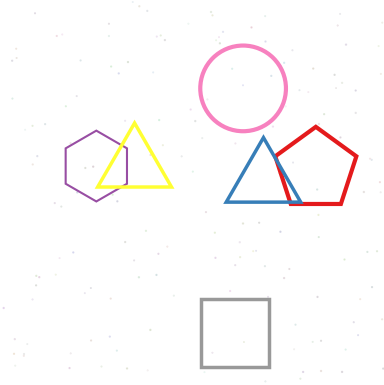[{"shape": "pentagon", "thickness": 3, "radius": 0.55, "center": [0.82, 0.56]}, {"shape": "triangle", "thickness": 2.5, "radius": 0.56, "center": [0.684, 0.531]}, {"shape": "hexagon", "thickness": 1.5, "radius": 0.46, "center": [0.25, 0.569]}, {"shape": "triangle", "thickness": 2.5, "radius": 0.55, "center": [0.35, 0.57]}, {"shape": "circle", "thickness": 3, "radius": 0.56, "center": [0.631, 0.77]}, {"shape": "square", "thickness": 2.5, "radius": 0.44, "center": [0.611, 0.135]}]